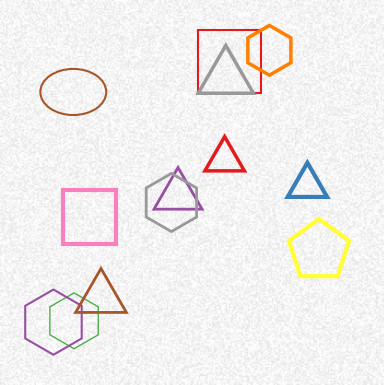[{"shape": "square", "thickness": 1.5, "radius": 0.41, "center": [0.597, 0.841]}, {"shape": "triangle", "thickness": 2.5, "radius": 0.3, "center": [0.583, 0.586]}, {"shape": "triangle", "thickness": 3, "radius": 0.3, "center": [0.798, 0.518]}, {"shape": "hexagon", "thickness": 1, "radius": 0.36, "center": [0.192, 0.167]}, {"shape": "hexagon", "thickness": 1.5, "radius": 0.42, "center": [0.139, 0.163]}, {"shape": "triangle", "thickness": 2, "radius": 0.36, "center": [0.462, 0.493]}, {"shape": "hexagon", "thickness": 2.5, "radius": 0.32, "center": [0.7, 0.869]}, {"shape": "pentagon", "thickness": 3, "radius": 0.41, "center": [0.829, 0.349]}, {"shape": "triangle", "thickness": 2, "radius": 0.38, "center": [0.262, 0.227]}, {"shape": "oval", "thickness": 1.5, "radius": 0.43, "center": [0.19, 0.761]}, {"shape": "square", "thickness": 3, "radius": 0.35, "center": [0.233, 0.437]}, {"shape": "triangle", "thickness": 2.5, "radius": 0.41, "center": [0.587, 0.799]}, {"shape": "hexagon", "thickness": 2, "radius": 0.38, "center": [0.445, 0.474]}]